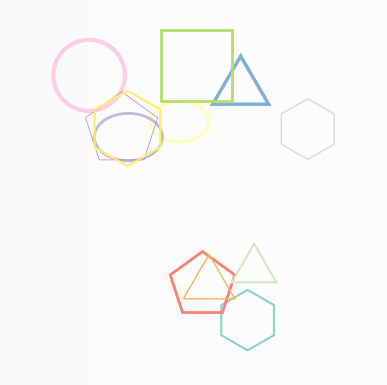[{"shape": "hexagon", "thickness": 1.5, "radius": 0.39, "center": [0.639, 0.169]}, {"shape": "oval", "thickness": 2, "radius": 0.38, "center": [0.464, 0.684]}, {"shape": "oval", "thickness": 2, "radius": 0.44, "center": [0.331, 0.644]}, {"shape": "pentagon", "thickness": 2, "radius": 0.44, "center": [0.523, 0.259]}, {"shape": "triangle", "thickness": 2.5, "radius": 0.42, "center": [0.621, 0.771]}, {"shape": "triangle", "thickness": 1, "radius": 0.38, "center": [0.54, 0.262]}, {"shape": "square", "thickness": 2, "radius": 0.46, "center": [0.507, 0.83]}, {"shape": "circle", "thickness": 3, "radius": 0.46, "center": [0.23, 0.804]}, {"shape": "hexagon", "thickness": 1, "radius": 0.39, "center": [0.794, 0.665]}, {"shape": "pentagon", "thickness": 0.5, "radius": 0.49, "center": [0.314, 0.664]}, {"shape": "triangle", "thickness": 1.5, "radius": 0.33, "center": [0.656, 0.3]}, {"shape": "hexagon", "thickness": 1.5, "radius": 0.49, "center": [0.329, 0.667]}]